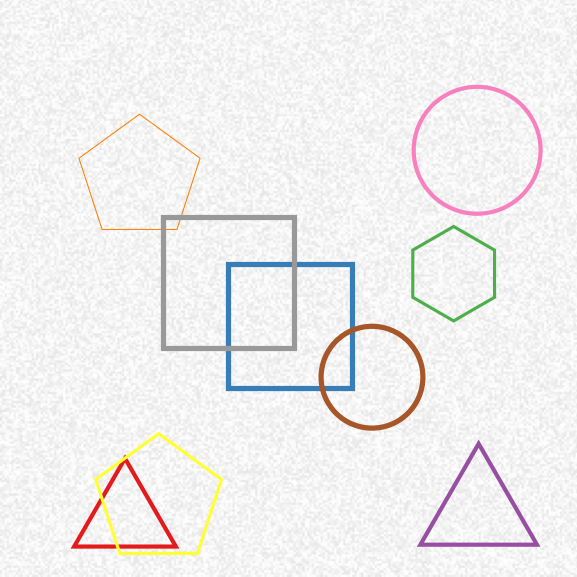[{"shape": "triangle", "thickness": 2, "radius": 0.51, "center": [0.217, 0.104]}, {"shape": "square", "thickness": 2.5, "radius": 0.54, "center": [0.503, 0.435]}, {"shape": "hexagon", "thickness": 1.5, "radius": 0.41, "center": [0.786, 0.525]}, {"shape": "triangle", "thickness": 2, "radius": 0.58, "center": [0.829, 0.114]}, {"shape": "pentagon", "thickness": 0.5, "radius": 0.55, "center": [0.242, 0.691]}, {"shape": "pentagon", "thickness": 1.5, "radius": 0.57, "center": [0.275, 0.134]}, {"shape": "circle", "thickness": 2.5, "radius": 0.44, "center": [0.644, 0.346]}, {"shape": "circle", "thickness": 2, "radius": 0.55, "center": [0.826, 0.739]}, {"shape": "square", "thickness": 2.5, "radius": 0.57, "center": [0.396, 0.509]}]